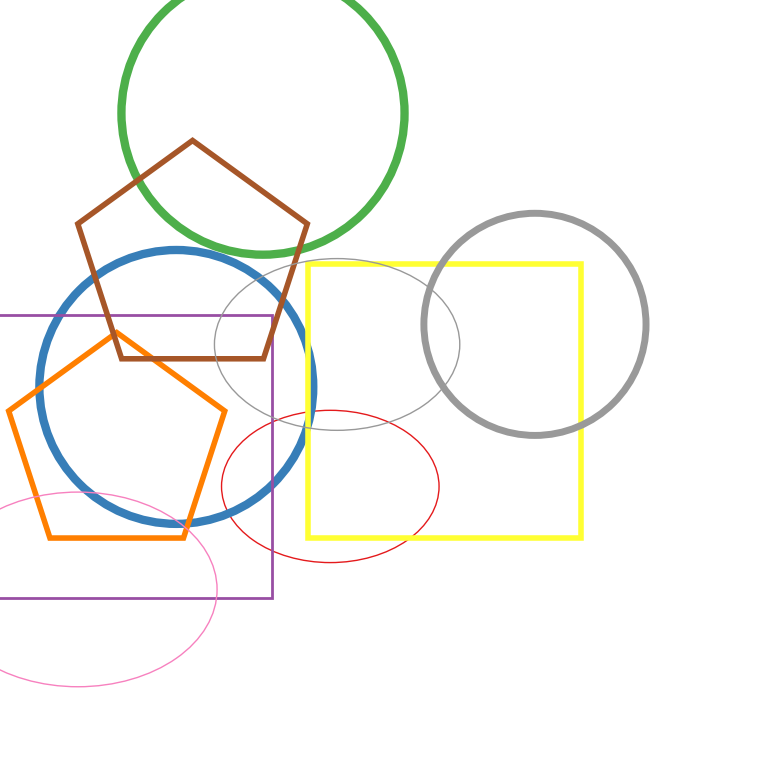[{"shape": "oval", "thickness": 0.5, "radius": 0.71, "center": [0.429, 0.368]}, {"shape": "circle", "thickness": 3, "radius": 0.89, "center": [0.229, 0.497]}, {"shape": "circle", "thickness": 3, "radius": 0.92, "center": [0.342, 0.853]}, {"shape": "square", "thickness": 1, "radius": 0.92, "center": [0.169, 0.407]}, {"shape": "pentagon", "thickness": 2, "radius": 0.74, "center": [0.152, 0.421]}, {"shape": "square", "thickness": 2, "radius": 0.89, "center": [0.577, 0.479]}, {"shape": "pentagon", "thickness": 2, "radius": 0.78, "center": [0.25, 0.661]}, {"shape": "oval", "thickness": 0.5, "radius": 0.9, "center": [0.101, 0.235]}, {"shape": "circle", "thickness": 2.5, "radius": 0.72, "center": [0.695, 0.579]}, {"shape": "oval", "thickness": 0.5, "radius": 0.8, "center": [0.438, 0.553]}]